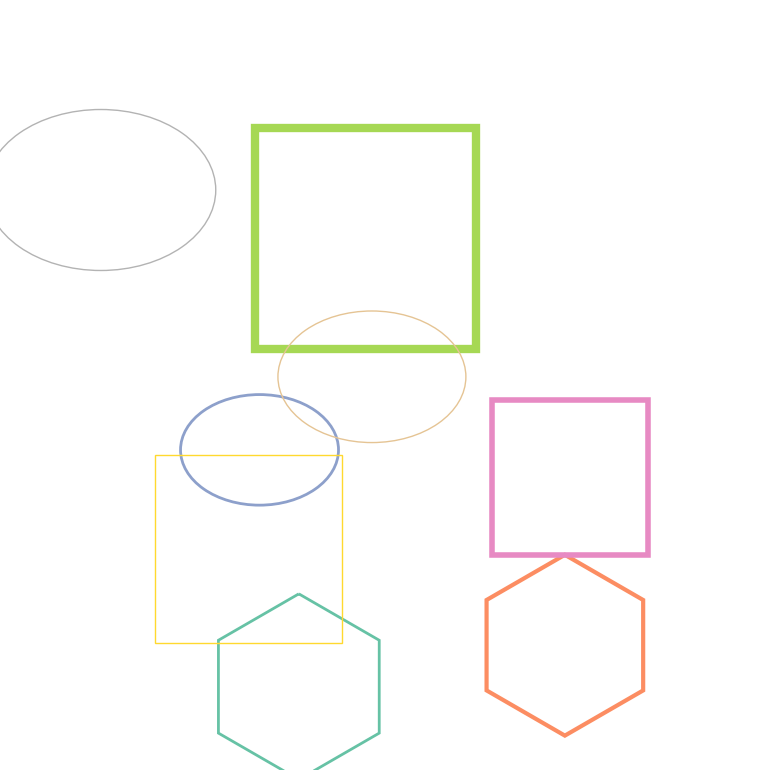[{"shape": "hexagon", "thickness": 1, "radius": 0.6, "center": [0.388, 0.108]}, {"shape": "hexagon", "thickness": 1.5, "radius": 0.59, "center": [0.734, 0.162]}, {"shape": "oval", "thickness": 1, "radius": 0.51, "center": [0.337, 0.416]}, {"shape": "square", "thickness": 2, "radius": 0.5, "center": [0.74, 0.38]}, {"shape": "square", "thickness": 3, "radius": 0.72, "center": [0.475, 0.69]}, {"shape": "square", "thickness": 0.5, "radius": 0.61, "center": [0.323, 0.287]}, {"shape": "oval", "thickness": 0.5, "radius": 0.61, "center": [0.483, 0.511]}, {"shape": "oval", "thickness": 0.5, "radius": 0.75, "center": [0.131, 0.753]}]